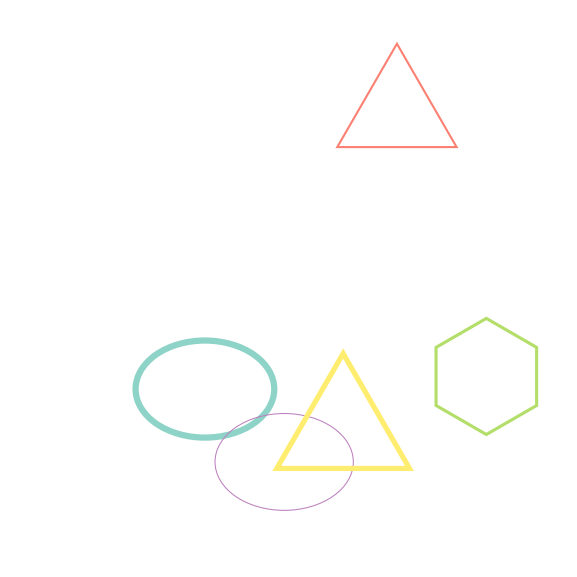[{"shape": "oval", "thickness": 3, "radius": 0.6, "center": [0.355, 0.325]}, {"shape": "triangle", "thickness": 1, "radius": 0.6, "center": [0.687, 0.804]}, {"shape": "hexagon", "thickness": 1.5, "radius": 0.5, "center": [0.842, 0.347]}, {"shape": "oval", "thickness": 0.5, "radius": 0.6, "center": [0.492, 0.199]}, {"shape": "triangle", "thickness": 2.5, "radius": 0.66, "center": [0.594, 0.254]}]